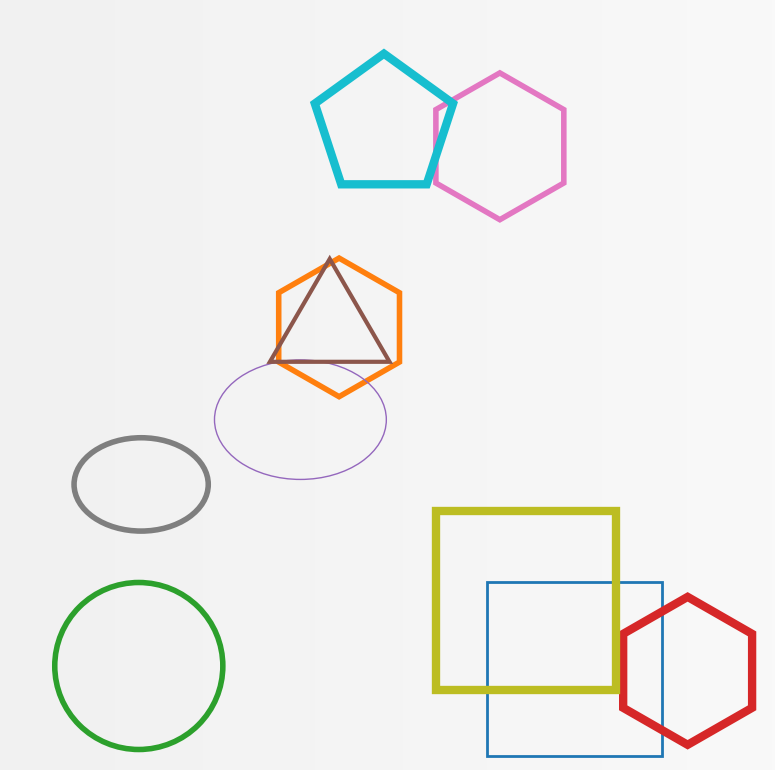[{"shape": "square", "thickness": 1, "radius": 0.56, "center": [0.741, 0.131]}, {"shape": "hexagon", "thickness": 2, "radius": 0.45, "center": [0.438, 0.575]}, {"shape": "circle", "thickness": 2, "radius": 0.54, "center": [0.179, 0.135]}, {"shape": "hexagon", "thickness": 3, "radius": 0.48, "center": [0.887, 0.129]}, {"shape": "oval", "thickness": 0.5, "radius": 0.55, "center": [0.388, 0.455]}, {"shape": "triangle", "thickness": 1.5, "radius": 0.45, "center": [0.425, 0.575]}, {"shape": "hexagon", "thickness": 2, "radius": 0.48, "center": [0.645, 0.81]}, {"shape": "oval", "thickness": 2, "radius": 0.43, "center": [0.182, 0.371]}, {"shape": "square", "thickness": 3, "radius": 0.58, "center": [0.679, 0.22]}, {"shape": "pentagon", "thickness": 3, "radius": 0.47, "center": [0.495, 0.837]}]